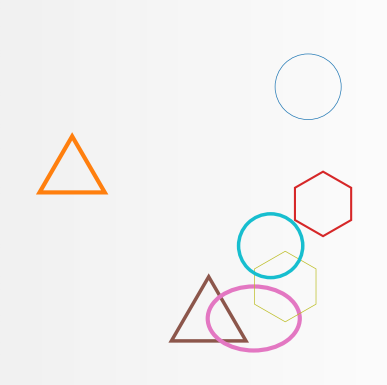[{"shape": "circle", "thickness": 0.5, "radius": 0.43, "center": [0.795, 0.775]}, {"shape": "triangle", "thickness": 3, "radius": 0.49, "center": [0.186, 0.549]}, {"shape": "hexagon", "thickness": 1.5, "radius": 0.42, "center": [0.834, 0.47]}, {"shape": "triangle", "thickness": 2.5, "radius": 0.56, "center": [0.539, 0.17]}, {"shape": "oval", "thickness": 3, "radius": 0.59, "center": [0.655, 0.173]}, {"shape": "hexagon", "thickness": 0.5, "radius": 0.46, "center": [0.736, 0.256]}, {"shape": "circle", "thickness": 2.5, "radius": 0.41, "center": [0.698, 0.362]}]